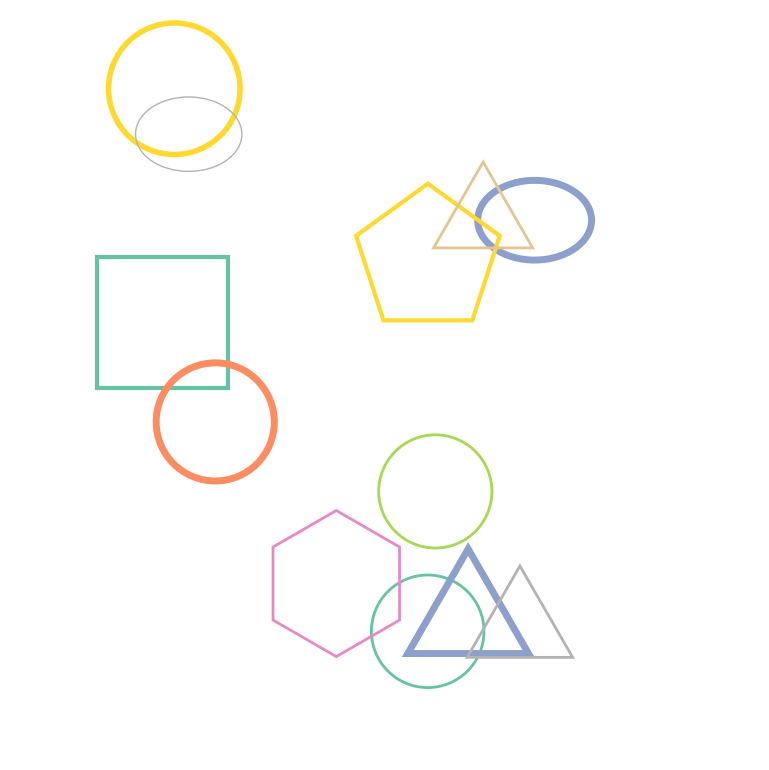[{"shape": "square", "thickness": 1.5, "radius": 0.43, "center": [0.211, 0.582]}, {"shape": "circle", "thickness": 1, "radius": 0.37, "center": [0.555, 0.18]}, {"shape": "circle", "thickness": 2.5, "radius": 0.38, "center": [0.28, 0.452]}, {"shape": "triangle", "thickness": 2.5, "radius": 0.45, "center": [0.608, 0.197]}, {"shape": "oval", "thickness": 2.5, "radius": 0.37, "center": [0.694, 0.714]}, {"shape": "hexagon", "thickness": 1, "radius": 0.47, "center": [0.437, 0.242]}, {"shape": "circle", "thickness": 1, "radius": 0.37, "center": [0.565, 0.362]}, {"shape": "circle", "thickness": 2, "radius": 0.43, "center": [0.226, 0.885]}, {"shape": "pentagon", "thickness": 1.5, "radius": 0.49, "center": [0.556, 0.663]}, {"shape": "triangle", "thickness": 1, "radius": 0.37, "center": [0.627, 0.715]}, {"shape": "triangle", "thickness": 1, "radius": 0.4, "center": [0.675, 0.186]}, {"shape": "oval", "thickness": 0.5, "radius": 0.35, "center": [0.245, 0.826]}]